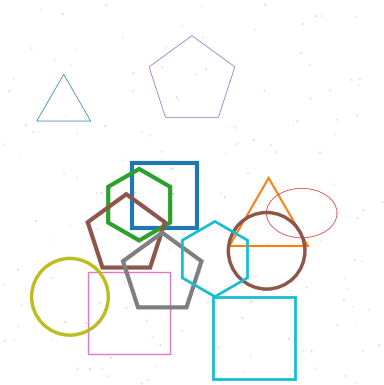[{"shape": "triangle", "thickness": 0.5, "radius": 0.4, "center": [0.166, 0.726]}, {"shape": "square", "thickness": 3, "radius": 0.42, "center": [0.427, 0.492]}, {"shape": "triangle", "thickness": 1.5, "radius": 0.59, "center": [0.698, 0.42]}, {"shape": "hexagon", "thickness": 3, "radius": 0.46, "center": [0.362, 0.468]}, {"shape": "oval", "thickness": 0.5, "radius": 0.46, "center": [0.784, 0.447]}, {"shape": "pentagon", "thickness": 0.5, "radius": 0.59, "center": [0.499, 0.79]}, {"shape": "pentagon", "thickness": 3, "radius": 0.53, "center": [0.328, 0.39]}, {"shape": "circle", "thickness": 2.5, "radius": 0.5, "center": [0.693, 0.349]}, {"shape": "square", "thickness": 1, "radius": 0.53, "center": [0.334, 0.186]}, {"shape": "pentagon", "thickness": 3, "radius": 0.54, "center": [0.421, 0.288]}, {"shape": "circle", "thickness": 2.5, "radius": 0.5, "center": [0.182, 0.229]}, {"shape": "square", "thickness": 2, "radius": 0.53, "center": [0.659, 0.122]}, {"shape": "hexagon", "thickness": 2, "radius": 0.49, "center": [0.558, 0.327]}]